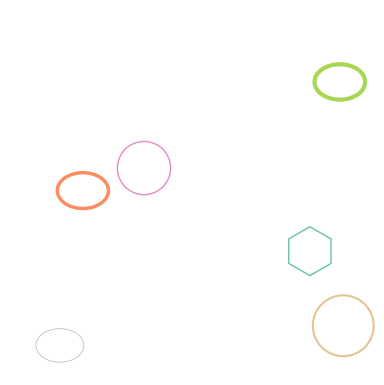[{"shape": "hexagon", "thickness": 1, "radius": 0.32, "center": [0.805, 0.348]}, {"shape": "oval", "thickness": 2.5, "radius": 0.33, "center": [0.215, 0.505]}, {"shape": "circle", "thickness": 1, "radius": 0.35, "center": [0.374, 0.564]}, {"shape": "oval", "thickness": 3, "radius": 0.33, "center": [0.883, 0.787]}, {"shape": "circle", "thickness": 1.5, "radius": 0.4, "center": [0.892, 0.154]}, {"shape": "oval", "thickness": 0.5, "radius": 0.31, "center": [0.155, 0.103]}]